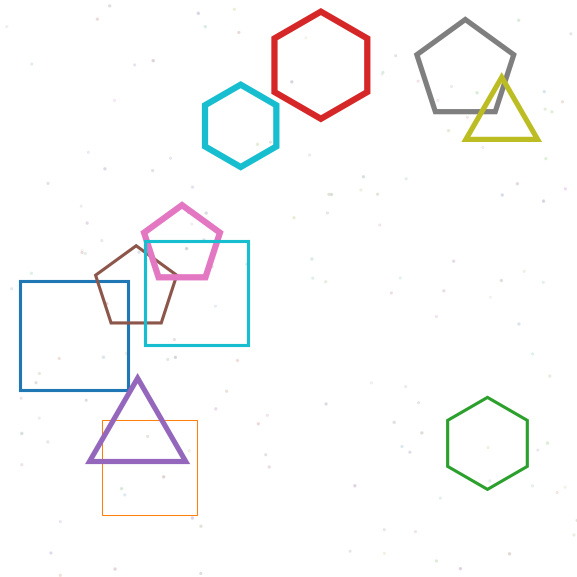[{"shape": "square", "thickness": 1.5, "radius": 0.47, "center": [0.128, 0.418]}, {"shape": "square", "thickness": 0.5, "radius": 0.41, "center": [0.258, 0.19]}, {"shape": "hexagon", "thickness": 1.5, "radius": 0.4, "center": [0.844, 0.231]}, {"shape": "hexagon", "thickness": 3, "radius": 0.46, "center": [0.556, 0.886]}, {"shape": "triangle", "thickness": 2.5, "radius": 0.48, "center": [0.238, 0.248]}, {"shape": "pentagon", "thickness": 1.5, "radius": 0.37, "center": [0.236, 0.5]}, {"shape": "pentagon", "thickness": 3, "radius": 0.35, "center": [0.315, 0.575]}, {"shape": "pentagon", "thickness": 2.5, "radius": 0.44, "center": [0.806, 0.877]}, {"shape": "triangle", "thickness": 2.5, "radius": 0.36, "center": [0.869, 0.794]}, {"shape": "square", "thickness": 1.5, "radius": 0.45, "center": [0.34, 0.491]}, {"shape": "hexagon", "thickness": 3, "radius": 0.36, "center": [0.417, 0.781]}]